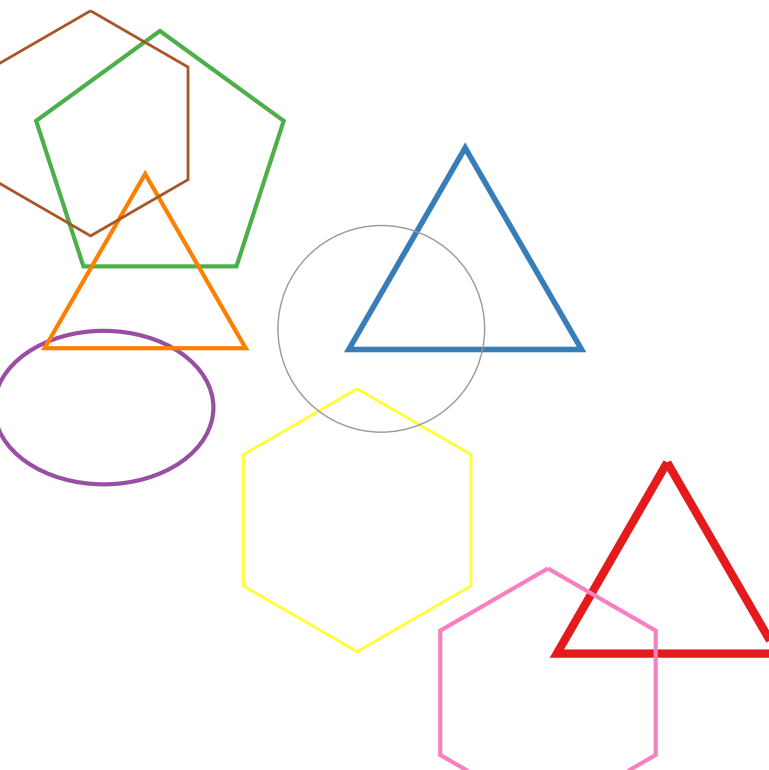[{"shape": "triangle", "thickness": 3, "radius": 0.83, "center": [0.866, 0.234]}, {"shape": "triangle", "thickness": 2, "radius": 0.87, "center": [0.604, 0.633]}, {"shape": "pentagon", "thickness": 1.5, "radius": 0.85, "center": [0.208, 0.791]}, {"shape": "oval", "thickness": 1.5, "radius": 0.71, "center": [0.135, 0.471]}, {"shape": "triangle", "thickness": 1.5, "radius": 0.75, "center": [0.188, 0.623]}, {"shape": "hexagon", "thickness": 1, "radius": 0.85, "center": [0.464, 0.324]}, {"shape": "hexagon", "thickness": 1, "radius": 0.73, "center": [0.118, 0.84]}, {"shape": "hexagon", "thickness": 1.5, "radius": 0.81, "center": [0.712, 0.1]}, {"shape": "circle", "thickness": 0.5, "radius": 0.67, "center": [0.495, 0.573]}]